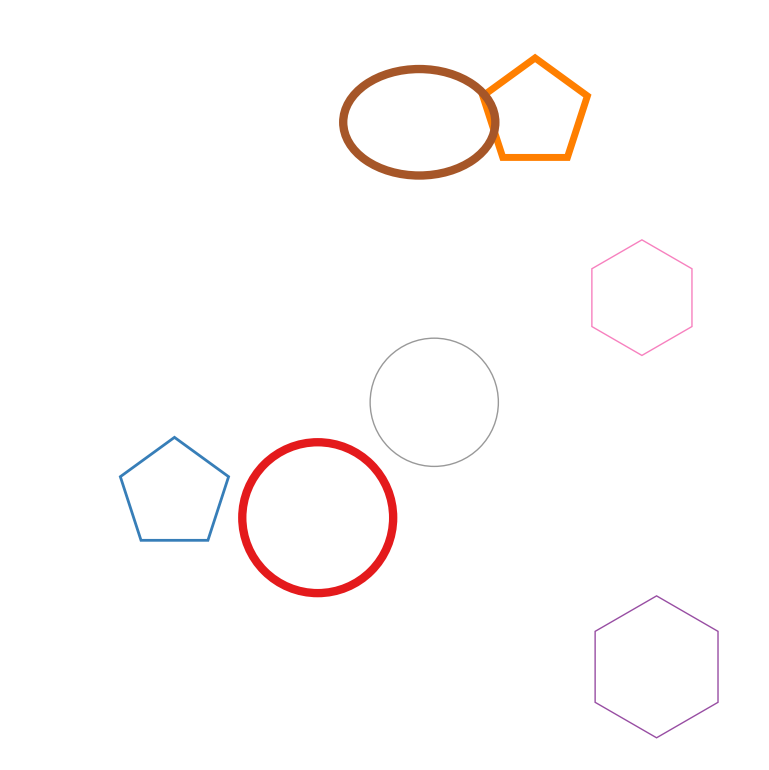[{"shape": "circle", "thickness": 3, "radius": 0.49, "center": [0.413, 0.328]}, {"shape": "pentagon", "thickness": 1, "radius": 0.37, "center": [0.227, 0.358]}, {"shape": "hexagon", "thickness": 0.5, "radius": 0.46, "center": [0.853, 0.134]}, {"shape": "pentagon", "thickness": 2.5, "radius": 0.36, "center": [0.695, 0.853]}, {"shape": "oval", "thickness": 3, "radius": 0.49, "center": [0.545, 0.841]}, {"shape": "hexagon", "thickness": 0.5, "radius": 0.38, "center": [0.834, 0.613]}, {"shape": "circle", "thickness": 0.5, "radius": 0.42, "center": [0.564, 0.478]}]